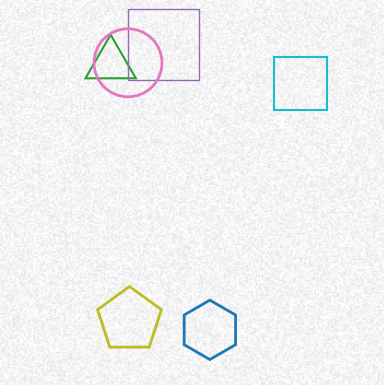[{"shape": "hexagon", "thickness": 2, "radius": 0.39, "center": [0.545, 0.143]}, {"shape": "triangle", "thickness": 1.5, "radius": 0.38, "center": [0.287, 0.834]}, {"shape": "square", "thickness": 1, "radius": 0.46, "center": [0.425, 0.885]}, {"shape": "circle", "thickness": 2, "radius": 0.44, "center": [0.332, 0.837]}, {"shape": "pentagon", "thickness": 2, "radius": 0.44, "center": [0.336, 0.169]}, {"shape": "square", "thickness": 1.5, "radius": 0.34, "center": [0.78, 0.783]}]